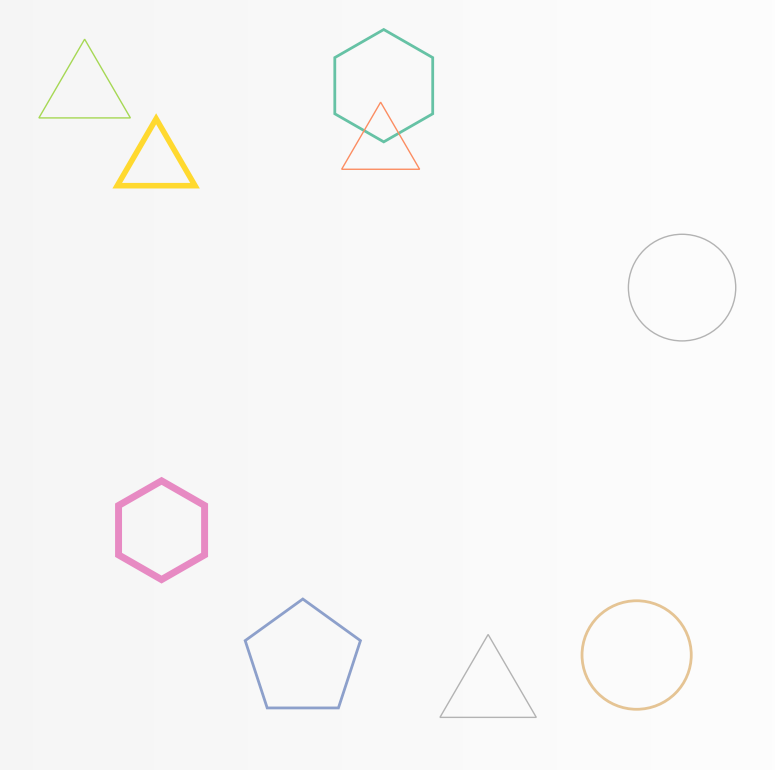[{"shape": "hexagon", "thickness": 1, "radius": 0.36, "center": [0.495, 0.889]}, {"shape": "triangle", "thickness": 0.5, "radius": 0.29, "center": [0.491, 0.809]}, {"shape": "pentagon", "thickness": 1, "radius": 0.39, "center": [0.391, 0.144]}, {"shape": "hexagon", "thickness": 2.5, "radius": 0.32, "center": [0.208, 0.311]}, {"shape": "triangle", "thickness": 0.5, "radius": 0.34, "center": [0.109, 0.881]}, {"shape": "triangle", "thickness": 2, "radius": 0.29, "center": [0.201, 0.788]}, {"shape": "circle", "thickness": 1, "radius": 0.35, "center": [0.821, 0.149]}, {"shape": "circle", "thickness": 0.5, "radius": 0.35, "center": [0.88, 0.626]}, {"shape": "triangle", "thickness": 0.5, "radius": 0.36, "center": [0.63, 0.104]}]